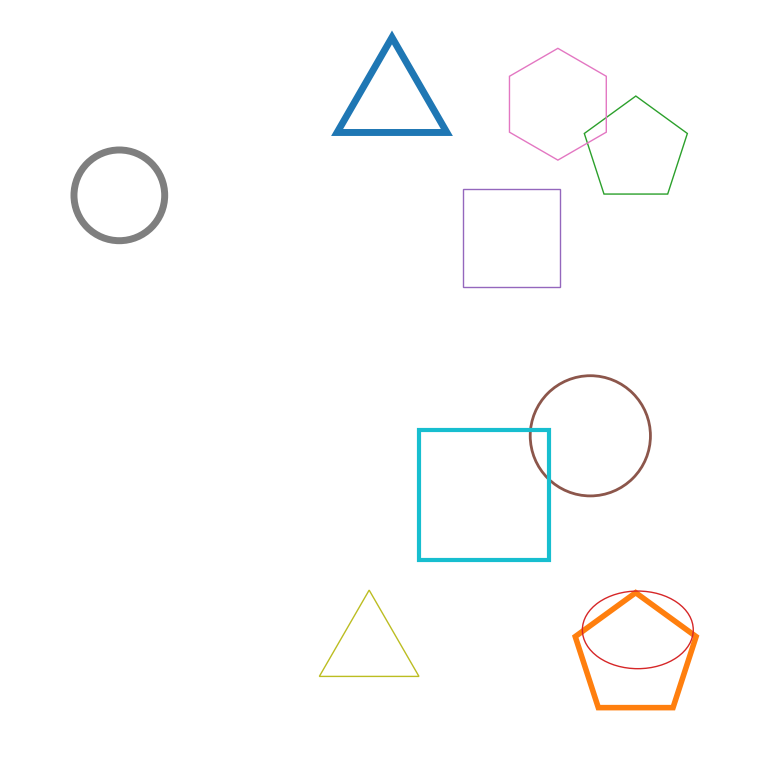[{"shape": "triangle", "thickness": 2.5, "radius": 0.41, "center": [0.509, 0.869]}, {"shape": "pentagon", "thickness": 2, "radius": 0.41, "center": [0.826, 0.148]}, {"shape": "pentagon", "thickness": 0.5, "radius": 0.35, "center": [0.826, 0.805]}, {"shape": "oval", "thickness": 0.5, "radius": 0.36, "center": [0.828, 0.182]}, {"shape": "square", "thickness": 0.5, "radius": 0.32, "center": [0.664, 0.691]}, {"shape": "circle", "thickness": 1, "radius": 0.39, "center": [0.767, 0.434]}, {"shape": "hexagon", "thickness": 0.5, "radius": 0.36, "center": [0.725, 0.865]}, {"shape": "circle", "thickness": 2.5, "radius": 0.29, "center": [0.155, 0.746]}, {"shape": "triangle", "thickness": 0.5, "radius": 0.37, "center": [0.479, 0.159]}, {"shape": "square", "thickness": 1.5, "radius": 0.42, "center": [0.628, 0.357]}]